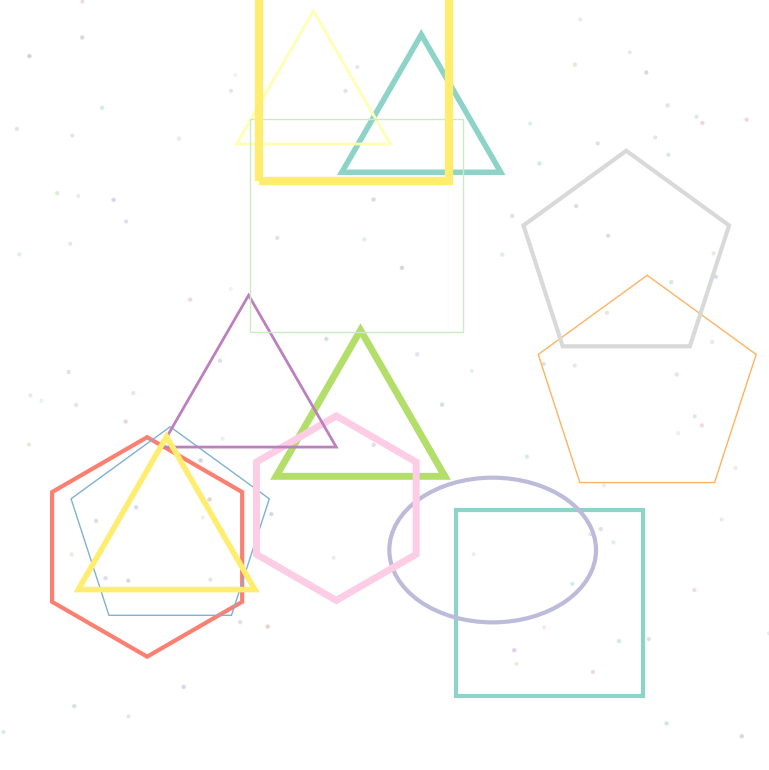[{"shape": "triangle", "thickness": 2, "radius": 0.6, "center": [0.547, 0.836]}, {"shape": "square", "thickness": 1.5, "radius": 0.61, "center": [0.714, 0.217]}, {"shape": "triangle", "thickness": 1, "radius": 0.58, "center": [0.407, 0.871]}, {"shape": "oval", "thickness": 1.5, "radius": 0.67, "center": [0.64, 0.286]}, {"shape": "hexagon", "thickness": 1.5, "radius": 0.71, "center": [0.191, 0.29]}, {"shape": "pentagon", "thickness": 0.5, "radius": 0.68, "center": [0.221, 0.31]}, {"shape": "pentagon", "thickness": 0.5, "radius": 0.74, "center": [0.841, 0.494]}, {"shape": "triangle", "thickness": 2.5, "radius": 0.63, "center": [0.468, 0.445]}, {"shape": "hexagon", "thickness": 2.5, "radius": 0.6, "center": [0.437, 0.34]}, {"shape": "pentagon", "thickness": 1.5, "radius": 0.7, "center": [0.813, 0.664]}, {"shape": "triangle", "thickness": 1, "radius": 0.66, "center": [0.323, 0.485]}, {"shape": "square", "thickness": 0.5, "radius": 0.69, "center": [0.463, 0.707]}, {"shape": "square", "thickness": 3, "radius": 0.62, "center": [0.46, 0.889]}, {"shape": "triangle", "thickness": 2, "radius": 0.66, "center": [0.216, 0.301]}]